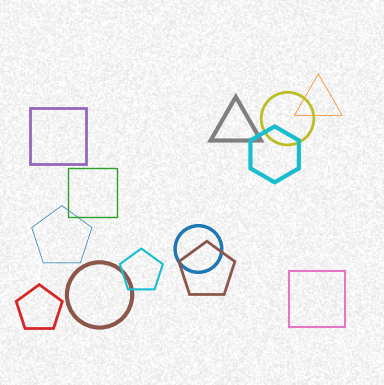[{"shape": "circle", "thickness": 2.5, "radius": 0.3, "center": [0.515, 0.353]}, {"shape": "pentagon", "thickness": 0.5, "radius": 0.41, "center": [0.161, 0.384]}, {"shape": "triangle", "thickness": 0.5, "radius": 0.36, "center": [0.827, 0.736]}, {"shape": "square", "thickness": 1, "radius": 0.32, "center": [0.241, 0.499]}, {"shape": "pentagon", "thickness": 2, "radius": 0.32, "center": [0.102, 0.198]}, {"shape": "square", "thickness": 2, "radius": 0.36, "center": [0.152, 0.646]}, {"shape": "circle", "thickness": 3, "radius": 0.42, "center": [0.259, 0.234]}, {"shape": "pentagon", "thickness": 2, "radius": 0.38, "center": [0.537, 0.297]}, {"shape": "square", "thickness": 1.5, "radius": 0.36, "center": [0.823, 0.223]}, {"shape": "triangle", "thickness": 3, "radius": 0.38, "center": [0.612, 0.673]}, {"shape": "circle", "thickness": 2, "radius": 0.34, "center": [0.747, 0.692]}, {"shape": "hexagon", "thickness": 3, "radius": 0.36, "center": [0.713, 0.599]}, {"shape": "pentagon", "thickness": 1.5, "radius": 0.29, "center": [0.367, 0.296]}]